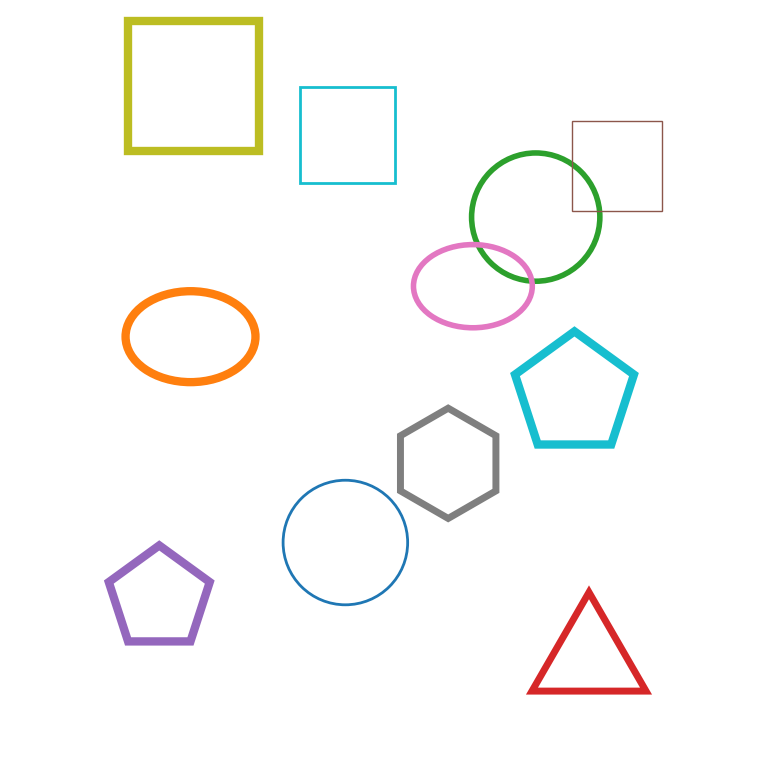[{"shape": "circle", "thickness": 1, "radius": 0.4, "center": [0.449, 0.295]}, {"shape": "oval", "thickness": 3, "radius": 0.42, "center": [0.247, 0.563]}, {"shape": "circle", "thickness": 2, "radius": 0.42, "center": [0.696, 0.718]}, {"shape": "triangle", "thickness": 2.5, "radius": 0.43, "center": [0.765, 0.145]}, {"shape": "pentagon", "thickness": 3, "radius": 0.34, "center": [0.207, 0.223]}, {"shape": "square", "thickness": 0.5, "radius": 0.29, "center": [0.801, 0.784]}, {"shape": "oval", "thickness": 2, "radius": 0.39, "center": [0.614, 0.628]}, {"shape": "hexagon", "thickness": 2.5, "radius": 0.36, "center": [0.582, 0.398]}, {"shape": "square", "thickness": 3, "radius": 0.42, "center": [0.251, 0.888]}, {"shape": "pentagon", "thickness": 3, "radius": 0.41, "center": [0.746, 0.488]}, {"shape": "square", "thickness": 1, "radius": 0.31, "center": [0.452, 0.825]}]